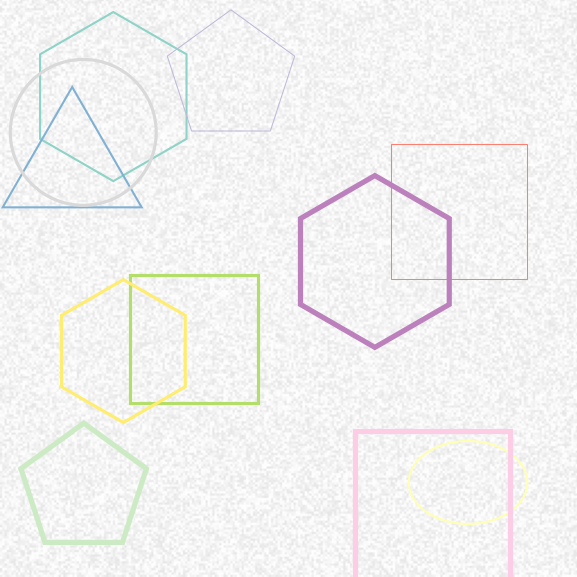[{"shape": "hexagon", "thickness": 1, "radius": 0.73, "center": [0.196, 0.832]}, {"shape": "oval", "thickness": 1, "radius": 0.51, "center": [0.811, 0.164]}, {"shape": "pentagon", "thickness": 0.5, "radius": 0.58, "center": [0.4, 0.866]}, {"shape": "square", "thickness": 0.5, "radius": 0.59, "center": [0.795, 0.633]}, {"shape": "triangle", "thickness": 1, "radius": 0.69, "center": [0.125, 0.71]}, {"shape": "square", "thickness": 1.5, "radius": 0.55, "center": [0.336, 0.412]}, {"shape": "square", "thickness": 2.5, "radius": 0.67, "center": [0.749, 0.119]}, {"shape": "circle", "thickness": 1.5, "radius": 0.63, "center": [0.144, 0.77]}, {"shape": "hexagon", "thickness": 2.5, "radius": 0.74, "center": [0.649, 0.546]}, {"shape": "pentagon", "thickness": 2.5, "radius": 0.57, "center": [0.145, 0.152]}, {"shape": "hexagon", "thickness": 1.5, "radius": 0.62, "center": [0.214, 0.391]}]